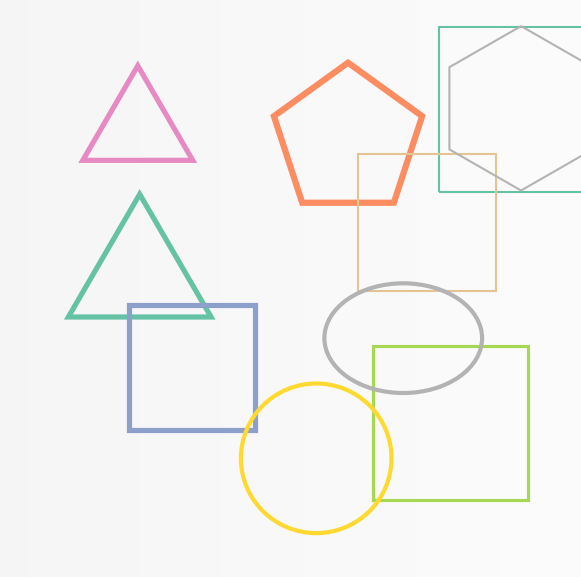[{"shape": "square", "thickness": 1, "radius": 0.71, "center": [0.897, 0.809]}, {"shape": "triangle", "thickness": 2.5, "radius": 0.71, "center": [0.24, 0.521]}, {"shape": "pentagon", "thickness": 3, "radius": 0.67, "center": [0.599, 0.757]}, {"shape": "square", "thickness": 2.5, "radius": 0.54, "center": [0.331, 0.362]}, {"shape": "triangle", "thickness": 2.5, "radius": 0.55, "center": [0.237, 0.776]}, {"shape": "square", "thickness": 1.5, "radius": 0.66, "center": [0.775, 0.267]}, {"shape": "circle", "thickness": 2, "radius": 0.65, "center": [0.544, 0.206]}, {"shape": "square", "thickness": 1, "radius": 0.59, "center": [0.734, 0.614]}, {"shape": "oval", "thickness": 2, "radius": 0.68, "center": [0.694, 0.414]}, {"shape": "hexagon", "thickness": 1, "radius": 0.71, "center": [0.896, 0.812]}]